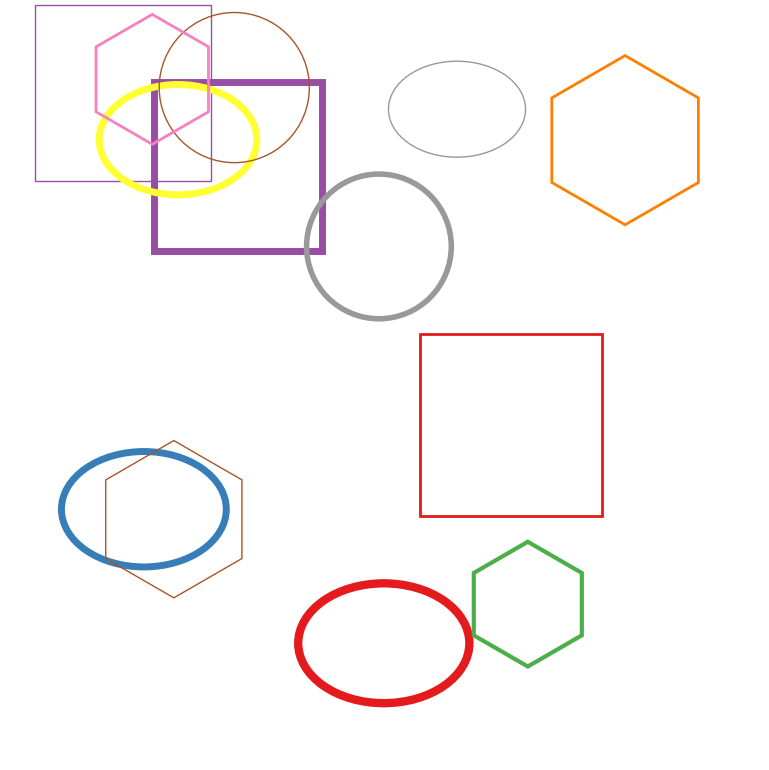[{"shape": "square", "thickness": 1, "radius": 0.59, "center": [0.664, 0.448]}, {"shape": "oval", "thickness": 3, "radius": 0.56, "center": [0.498, 0.165]}, {"shape": "oval", "thickness": 2.5, "radius": 0.54, "center": [0.187, 0.339]}, {"shape": "hexagon", "thickness": 1.5, "radius": 0.41, "center": [0.685, 0.215]}, {"shape": "square", "thickness": 2.5, "radius": 0.55, "center": [0.309, 0.784]}, {"shape": "square", "thickness": 0.5, "radius": 0.57, "center": [0.159, 0.879]}, {"shape": "hexagon", "thickness": 1, "radius": 0.55, "center": [0.812, 0.818]}, {"shape": "oval", "thickness": 2.5, "radius": 0.51, "center": [0.231, 0.819]}, {"shape": "circle", "thickness": 0.5, "radius": 0.49, "center": [0.304, 0.886]}, {"shape": "hexagon", "thickness": 0.5, "radius": 0.51, "center": [0.226, 0.326]}, {"shape": "hexagon", "thickness": 1, "radius": 0.42, "center": [0.198, 0.897]}, {"shape": "oval", "thickness": 0.5, "radius": 0.45, "center": [0.594, 0.858]}, {"shape": "circle", "thickness": 2, "radius": 0.47, "center": [0.492, 0.68]}]